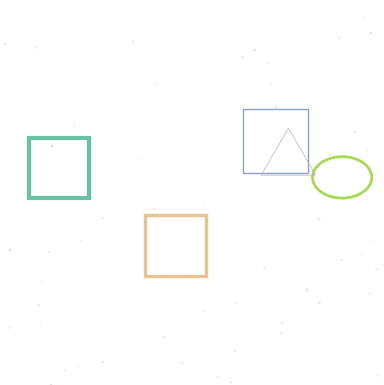[{"shape": "square", "thickness": 3, "radius": 0.39, "center": [0.153, 0.564]}, {"shape": "square", "thickness": 1, "radius": 0.42, "center": [0.715, 0.634]}, {"shape": "oval", "thickness": 2, "radius": 0.38, "center": [0.889, 0.539]}, {"shape": "square", "thickness": 2.5, "radius": 0.4, "center": [0.455, 0.364]}, {"shape": "triangle", "thickness": 0.5, "radius": 0.41, "center": [0.749, 0.586]}]